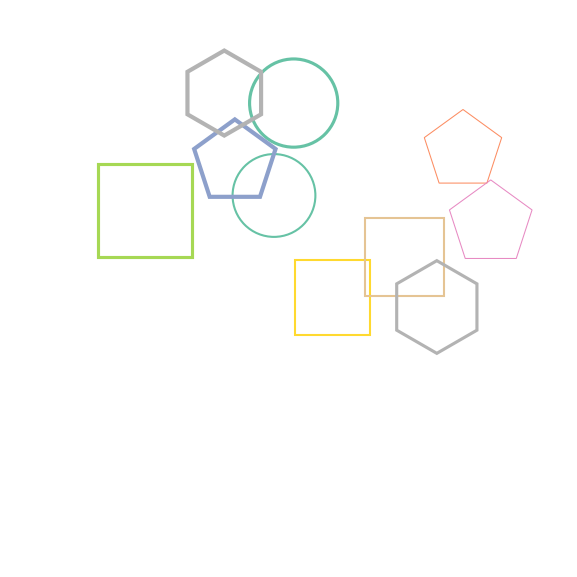[{"shape": "circle", "thickness": 1.5, "radius": 0.38, "center": [0.509, 0.821]}, {"shape": "circle", "thickness": 1, "radius": 0.36, "center": [0.474, 0.661]}, {"shape": "pentagon", "thickness": 0.5, "radius": 0.35, "center": [0.802, 0.739]}, {"shape": "pentagon", "thickness": 2, "radius": 0.37, "center": [0.407, 0.718]}, {"shape": "pentagon", "thickness": 0.5, "radius": 0.38, "center": [0.85, 0.612]}, {"shape": "square", "thickness": 1.5, "radius": 0.4, "center": [0.251, 0.635]}, {"shape": "square", "thickness": 1, "radius": 0.32, "center": [0.576, 0.484]}, {"shape": "square", "thickness": 1, "radius": 0.34, "center": [0.7, 0.554]}, {"shape": "hexagon", "thickness": 2, "radius": 0.37, "center": [0.388, 0.838]}, {"shape": "hexagon", "thickness": 1.5, "radius": 0.4, "center": [0.756, 0.468]}]